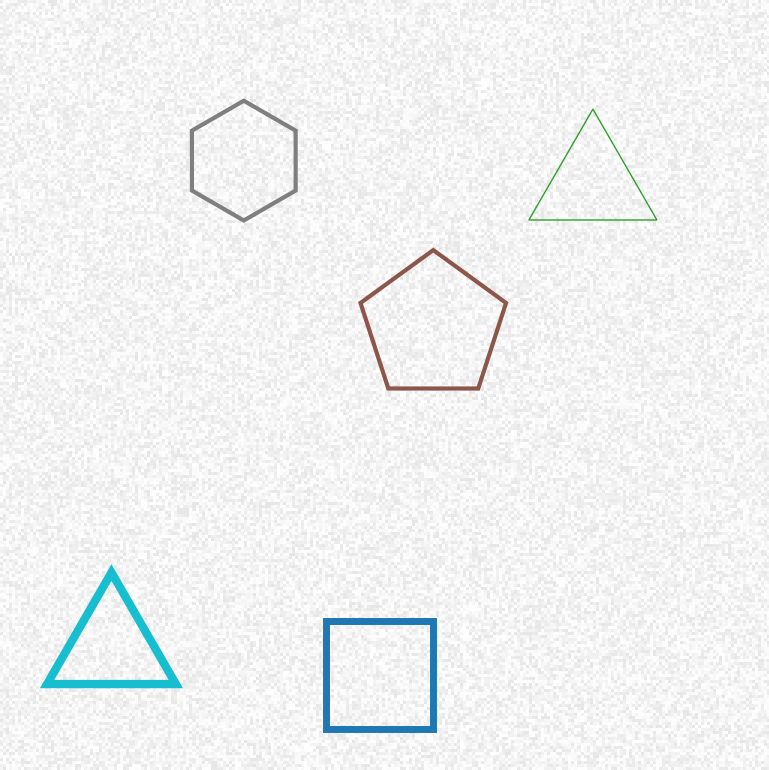[{"shape": "square", "thickness": 2.5, "radius": 0.35, "center": [0.493, 0.123]}, {"shape": "triangle", "thickness": 0.5, "radius": 0.48, "center": [0.77, 0.762]}, {"shape": "pentagon", "thickness": 1.5, "radius": 0.5, "center": [0.563, 0.576]}, {"shape": "hexagon", "thickness": 1.5, "radius": 0.39, "center": [0.317, 0.791]}, {"shape": "triangle", "thickness": 3, "radius": 0.48, "center": [0.145, 0.16]}]